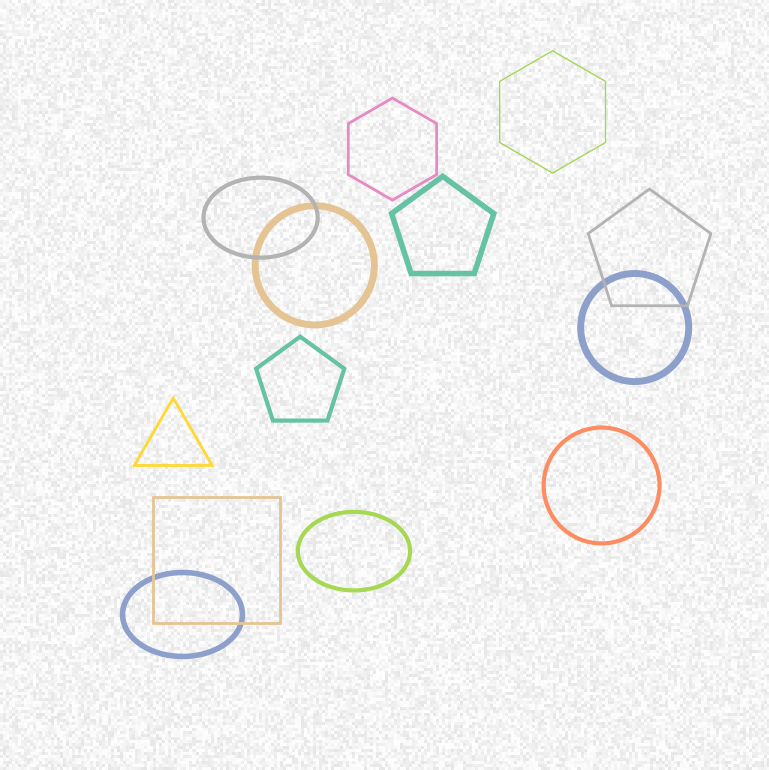[{"shape": "pentagon", "thickness": 1.5, "radius": 0.3, "center": [0.39, 0.503]}, {"shape": "pentagon", "thickness": 2, "radius": 0.35, "center": [0.575, 0.701]}, {"shape": "circle", "thickness": 1.5, "radius": 0.38, "center": [0.781, 0.369]}, {"shape": "circle", "thickness": 2.5, "radius": 0.35, "center": [0.824, 0.575]}, {"shape": "oval", "thickness": 2, "radius": 0.39, "center": [0.237, 0.202]}, {"shape": "hexagon", "thickness": 1, "radius": 0.33, "center": [0.51, 0.806]}, {"shape": "hexagon", "thickness": 0.5, "radius": 0.4, "center": [0.718, 0.855]}, {"shape": "oval", "thickness": 1.5, "radius": 0.36, "center": [0.46, 0.284]}, {"shape": "triangle", "thickness": 1, "radius": 0.29, "center": [0.225, 0.425]}, {"shape": "circle", "thickness": 2.5, "radius": 0.39, "center": [0.409, 0.655]}, {"shape": "square", "thickness": 1, "radius": 0.41, "center": [0.281, 0.272]}, {"shape": "pentagon", "thickness": 1, "radius": 0.42, "center": [0.844, 0.671]}, {"shape": "oval", "thickness": 1.5, "radius": 0.37, "center": [0.338, 0.717]}]